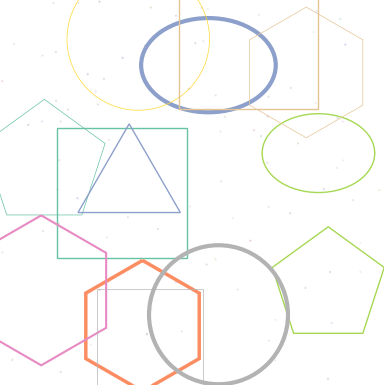[{"shape": "square", "thickness": 1, "radius": 0.84, "center": [0.317, 0.499]}, {"shape": "pentagon", "thickness": 0.5, "radius": 0.83, "center": [0.115, 0.576]}, {"shape": "hexagon", "thickness": 2.5, "radius": 0.85, "center": [0.37, 0.154]}, {"shape": "triangle", "thickness": 1, "radius": 0.77, "center": [0.336, 0.525]}, {"shape": "oval", "thickness": 3, "radius": 0.87, "center": [0.541, 0.831]}, {"shape": "hexagon", "thickness": 1.5, "radius": 0.97, "center": [0.107, 0.246]}, {"shape": "oval", "thickness": 1, "radius": 0.73, "center": [0.827, 0.602]}, {"shape": "pentagon", "thickness": 1, "radius": 0.76, "center": [0.853, 0.258]}, {"shape": "circle", "thickness": 0.5, "radius": 0.93, "center": [0.359, 0.899]}, {"shape": "square", "thickness": 1, "radius": 0.9, "center": [0.646, 0.897]}, {"shape": "hexagon", "thickness": 0.5, "radius": 0.85, "center": [0.795, 0.812]}, {"shape": "square", "thickness": 0.5, "radius": 0.69, "center": [0.389, 0.112]}, {"shape": "circle", "thickness": 3, "radius": 0.9, "center": [0.568, 0.183]}]